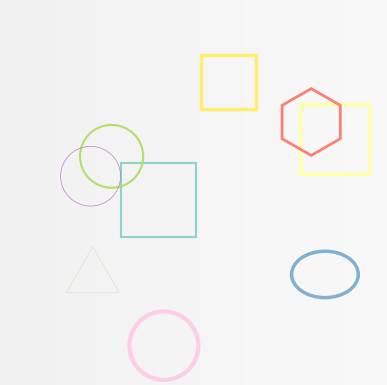[{"shape": "square", "thickness": 1.5, "radius": 0.48, "center": [0.408, 0.481]}, {"shape": "square", "thickness": 3, "radius": 0.45, "center": [0.865, 0.639]}, {"shape": "hexagon", "thickness": 2, "radius": 0.43, "center": [0.803, 0.683]}, {"shape": "oval", "thickness": 2.5, "radius": 0.43, "center": [0.839, 0.287]}, {"shape": "circle", "thickness": 1.5, "radius": 0.41, "center": [0.288, 0.594]}, {"shape": "circle", "thickness": 3, "radius": 0.44, "center": [0.423, 0.102]}, {"shape": "circle", "thickness": 0.5, "radius": 0.39, "center": [0.234, 0.542]}, {"shape": "triangle", "thickness": 0.5, "radius": 0.39, "center": [0.239, 0.28]}, {"shape": "square", "thickness": 2.5, "radius": 0.35, "center": [0.59, 0.788]}]